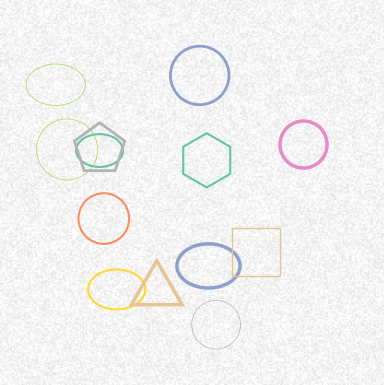[{"shape": "hexagon", "thickness": 1.5, "radius": 0.35, "center": [0.537, 0.584]}, {"shape": "oval", "thickness": 1.5, "radius": 0.3, "center": [0.259, 0.609]}, {"shape": "circle", "thickness": 1.5, "radius": 0.33, "center": [0.27, 0.432]}, {"shape": "oval", "thickness": 2.5, "radius": 0.41, "center": [0.541, 0.309]}, {"shape": "circle", "thickness": 2, "radius": 0.38, "center": [0.519, 0.804]}, {"shape": "circle", "thickness": 2.5, "radius": 0.31, "center": [0.788, 0.625]}, {"shape": "circle", "thickness": 0.5, "radius": 0.4, "center": [0.174, 0.612]}, {"shape": "oval", "thickness": 0.5, "radius": 0.38, "center": [0.145, 0.78]}, {"shape": "oval", "thickness": 1.5, "radius": 0.37, "center": [0.303, 0.248]}, {"shape": "triangle", "thickness": 2.5, "radius": 0.38, "center": [0.407, 0.247]}, {"shape": "square", "thickness": 1, "radius": 0.31, "center": [0.665, 0.345]}, {"shape": "pentagon", "thickness": 2, "radius": 0.34, "center": [0.259, 0.612]}, {"shape": "circle", "thickness": 0.5, "radius": 0.32, "center": [0.561, 0.157]}]